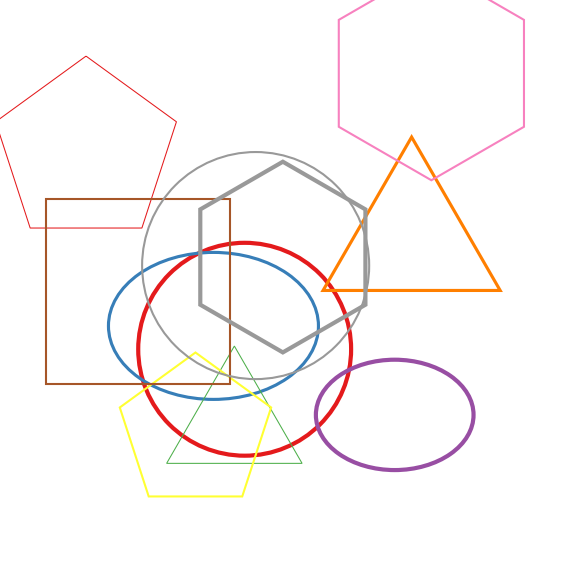[{"shape": "circle", "thickness": 2, "radius": 0.92, "center": [0.424, 0.394]}, {"shape": "pentagon", "thickness": 0.5, "radius": 0.82, "center": [0.149, 0.737]}, {"shape": "oval", "thickness": 1.5, "radius": 0.91, "center": [0.37, 0.435]}, {"shape": "triangle", "thickness": 0.5, "radius": 0.68, "center": [0.406, 0.264]}, {"shape": "oval", "thickness": 2, "radius": 0.68, "center": [0.683, 0.281]}, {"shape": "triangle", "thickness": 1.5, "radius": 0.89, "center": [0.713, 0.585]}, {"shape": "pentagon", "thickness": 1, "radius": 0.69, "center": [0.338, 0.251]}, {"shape": "square", "thickness": 1, "radius": 0.8, "center": [0.239, 0.495]}, {"shape": "hexagon", "thickness": 1, "radius": 0.93, "center": [0.747, 0.872]}, {"shape": "hexagon", "thickness": 2, "radius": 0.83, "center": [0.49, 0.554]}, {"shape": "circle", "thickness": 1, "radius": 0.98, "center": [0.443, 0.539]}]